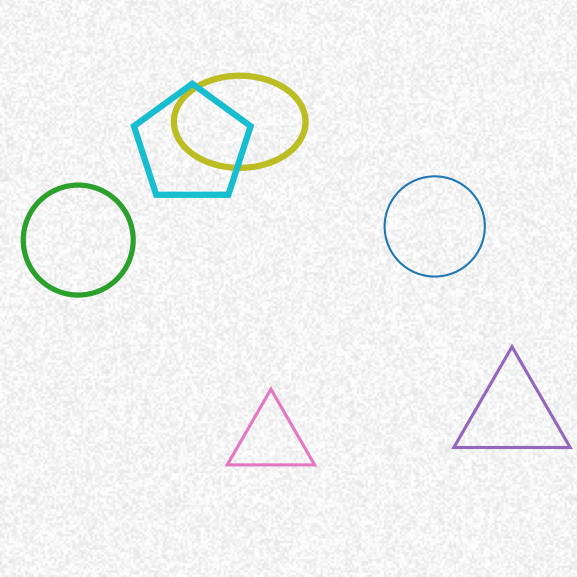[{"shape": "circle", "thickness": 1, "radius": 0.43, "center": [0.753, 0.607]}, {"shape": "circle", "thickness": 2.5, "radius": 0.48, "center": [0.135, 0.583]}, {"shape": "triangle", "thickness": 1.5, "radius": 0.58, "center": [0.887, 0.282]}, {"shape": "triangle", "thickness": 1.5, "radius": 0.44, "center": [0.469, 0.238]}, {"shape": "oval", "thickness": 3, "radius": 0.57, "center": [0.415, 0.788]}, {"shape": "pentagon", "thickness": 3, "radius": 0.53, "center": [0.333, 0.748]}]